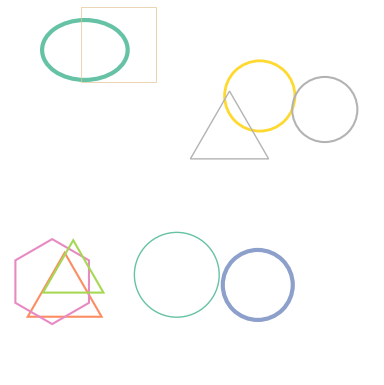[{"shape": "circle", "thickness": 1, "radius": 0.55, "center": [0.459, 0.286]}, {"shape": "oval", "thickness": 3, "radius": 0.56, "center": [0.22, 0.87]}, {"shape": "triangle", "thickness": 1.5, "radius": 0.55, "center": [0.168, 0.233]}, {"shape": "circle", "thickness": 3, "radius": 0.45, "center": [0.67, 0.26]}, {"shape": "hexagon", "thickness": 1.5, "radius": 0.55, "center": [0.136, 0.269]}, {"shape": "triangle", "thickness": 1.5, "radius": 0.45, "center": [0.19, 0.285]}, {"shape": "circle", "thickness": 2, "radius": 0.46, "center": [0.675, 0.751]}, {"shape": "square", "thickness": 0.5, "radius": 0.49, "center": [0.308, 0.884]}, {"shape": "circle", "thickness": 1.5, "radius": 0.42, "center": [0.844, 0.716]}, {"shape": "triangle", "thickness": 1, "radius": 0.59, "center": [0.596, 0.646]}]